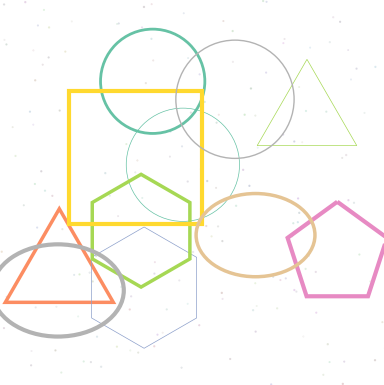[{"shape": "circle", "thickness": 2, "radius": 0.68, "center": [0.397, 0.789]}, {"shape": "circle", "thickness": 0.5, "radius": 0.74, "center": [0.475, 0.572]}, {"shape": "triangle", "thickness": 2.5, "radius": 0.81, "center": [0.154, 0.296]}, {"shape": "hexagon", "thickness": 0.5, "radius": 0.79, "center": [0.374, 0.253]}, {"shape": "pentagon", "thickness": 3, "radius": 0.68, "center": [0.876, 0.34]}, {"shape": "hexagon", "thickness": 2.5, "radius": 0.73, "center": [0.366, 0.401]}, {"shape": "triangle", "thickness": 0.5, "radius": 0.75, "center": [0.797, 0.696]}, {"shape": "square", "thickness": 3, "radius": 0.86, "center": [0.352, 0.59]}, {"shape": "oval", "thickness": 2.5, "radius": 0.77, "center": [0.664, 0.389]}, {"shape": "oval", "thickness": 3, "radius": 0.86, "center": [0.15, 0.246]}, {"shape": "circle", "thickness": 1, "radius": 0.77, "center": [0.61, 0.742]}]